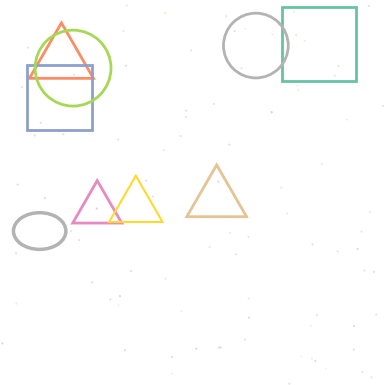[{"shape": "square", "thickness": 2, "radius": 0.48, "center": [0.828, 0.885]}, {"shape": "triangle", "thickness": 2, "radius": 0.48, "center": [0.16, 0.845]}, {"shape": "square", "thickness": 2, "radius": 0.42, "center": [0.156, 0.746]}, {"shape": "triangle", "thickness": 2, "radius": 0.37, "center": [0.253, 0.457]}, {"shape": "circle", "thickness": 2, "radius": 0.49, "center": [0.19, 0.823]}, {"shape": "triangle", "thickness": 1.5, "radius": 0.4, "center": [0.353, 0.463]}, {"shape": "triangle", "thickness": 2, "radius": 0.45, "center": [0.563, 0.482]}, {"shape": "circle", "thickness": 2, "radius": 0.42, "center": [0.665, 0.882]}, {"shape": "oval", "thickness": 2.5, "radius": 0.34, "center": [0.103, 0.4]}]